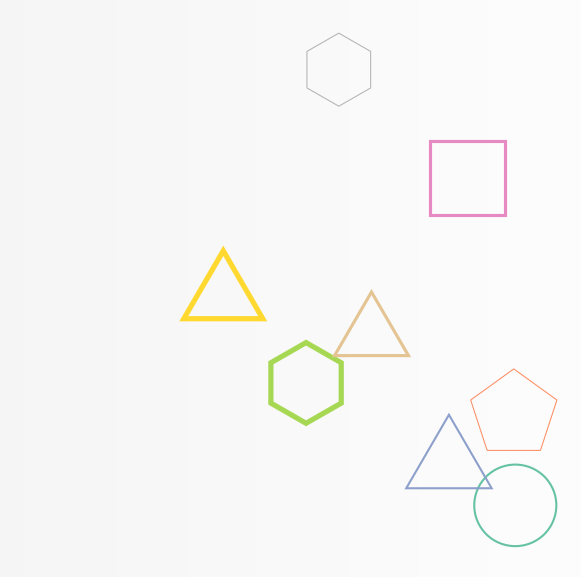[{"shape": "circle", "thickness": 1, "radius": 0.35, "center": [0.887, 0.124]}, {"shape": "pentagon", "thickness": 0.5, "radius": 0.39, "center": [0.884, 0.282]}, {"shape": "triangle", "thickness": 1, "radius": 0.42, "center": [0.772, 0.196]}, {"shape": "square", "thickness": 1.5, "radius": 0.32, "center": [0.805, 0.691]}, {"shape": "hexagon", "thickness": 2.5, "radius": 0.35, "center": [0.527, 0.336]}, {"shape": "triangle", "thickness": 2.5, "radius": 0.39, "center": [0.384, 0.486]}, {"shape": "triangle", "thickness": 1.5, "radius": 0.37, "center": [0.639, 0.42]}, {"shape": "hexagon", "thickness": 0.5, "radius": 0.32, "center": [0.583, 0.878]}]